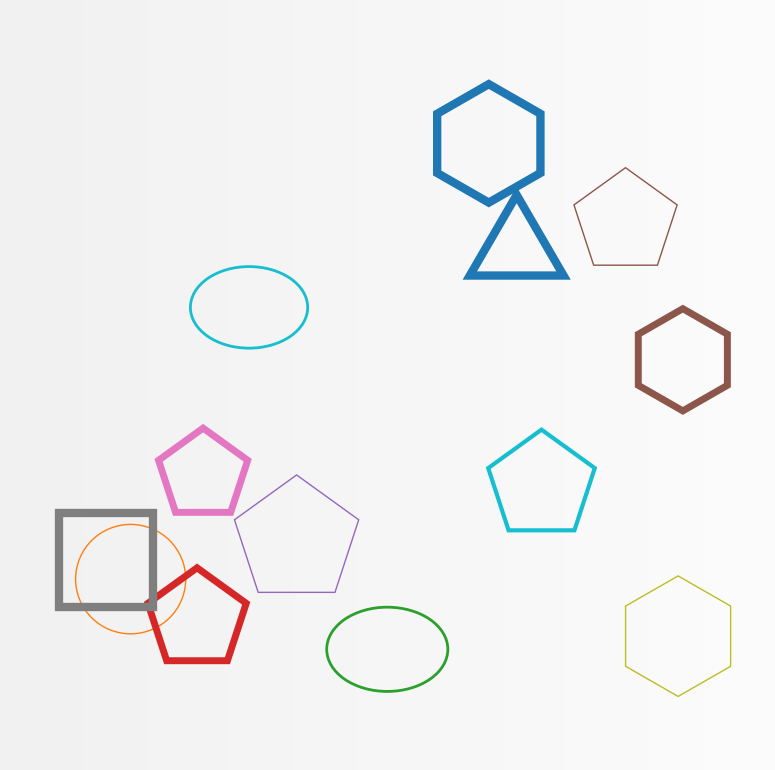[{"shape": "triangle", "thickness": 3, "radius": 0.35, "center": [0.667, 0.677]}, {"shape": "hexagon", "thickness": 3, "radius": 0.38, "center": [0.631, 0.814]}, {"shape": "circle", "thickness": 0.5, "radius": 0.36, "center": [0.169, 0.248]}, {"shape": "oval", "thickness": 1, "radius": 0.39, "center": [0.5, 0.157]}, {"shape": "pentagon", "thickness": 2.5, "radius": 0.33, "center": [0.254, 0.196]}, {"shape": "pentagon", "thickness": 0.5, "radius": 0.42, "center": [0.383, 0.299]}, {"shape": "pentagon", "thickness": 0.5, "radius": 0.35, "center": [0.807, 0.712]}, {"shape": "hexagon", "thickness": 2.5, "radius": 0.33, "center": [0.881, 0.533]}, {"shape": "pentagon", "thickness": 2.5, "radius": 0.3, "center": [0.262, 0.384]}, {"shape": "square", "thickness": 3, "radius": 0.3, "center": [0.136, 0.273]}, {"shape": "hexagon", "thickness": 0.5, "radius": 0.39, "center": [0.875, 0.174]}, {"shape": "oval", "thickness": 1, "radius": 0.38, "center": [0.321, 0.601]}, {"shape": "pentagon", "thickness": 1.5, "radius": 0.36, "center": [0.699, 0.37]}]